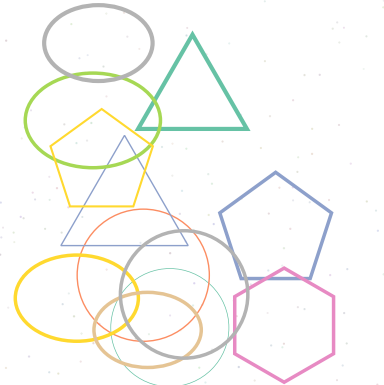[{"shape": "triangle", "thickness": 3, "radius": 0.82, "center": [0.5, 0.747]}, {"shape": "circle", "thickness": 0.5, "radius": 0.77, "center": [0.441, 0.149]}, {"shape": "circle", "thickness": 1, "radius": 0.86, "center": [0.372, 0.285]}, {"shape": "triangle", "thickness": 1, "radius": 0.95, "center": [0.323, 0.458]}, {"shape": "pentagon", "thickness": 2.5, "radius": 0.76, "center": [0.716, 0.4]}, {"shape": "hexagon", "thickness": 2.5, "radius": 0.74, "center": [0.738, 0.155]}, {"shape": "oval", "thickness": 2.5, "radius": 0.88, "center": [0.241, 0.687]}, {"shape": "oval", "thickness": 2.5, "radius": 0.8, "center": [0.2, 0.226]}, {"shape": "pentagon", "thickness": 1.5, "radius": 0.7, "center": [0.264, 0.577]}, {"shape": "oval", "thickness": 2.5, "radius": 0.7, "center": [0.383, 0.143]}, {"shape": "oval", "thickness": 3, "radius": 0.7, "center": [0.256, 0.888]}, {"shape": "circle", "thickness": 2.5, "radius": 0.83, "center": [0.478, 0.235]}]